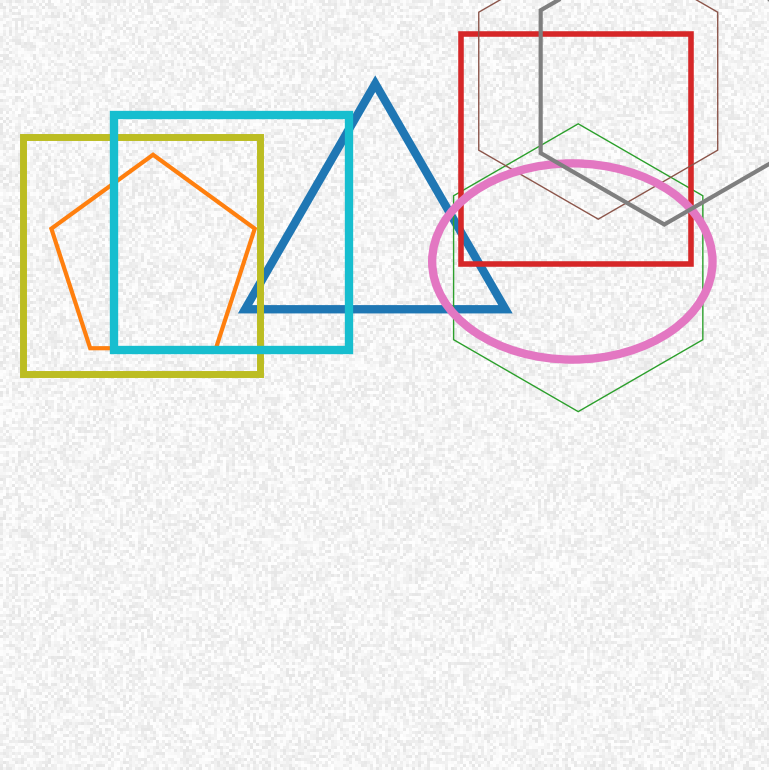[{"shape": "triangle", "thickness": 3, "radius": 0.98, "center": [0.487, 0.696]}, {"shape": "pentagon", "thickness": 1.5, "radius": 0.69, "center": [0.199, 0.66]}, {"shape": "hexagon", "thickness": 0.5, "radius": 0.93, "center": [0.751, 0.652]}, {"shape": "square", "thickness": 2, "radius": 0.75, "center": [0.748, 0.806]}, {"shape": "hexagon", "thickness": 0.5, "radius": 0.9, "center": [0.777, 0.895]}, {"shape": "oval", "thickness": 3, "radius": 0.91, "center": [0.743, 0.66]}, {"shape": "hexagon", "thickness": 1.5, "radius": 0.93, "center": [0.863, 0.894]}, {"shape": "square", "thickness": 2.5, "radius": 0.77, "center": [0.184, 0.668]}, {"shape": "square", "thickness": 3, "radius": 0.76, "center": [0.3, 0.699]}]